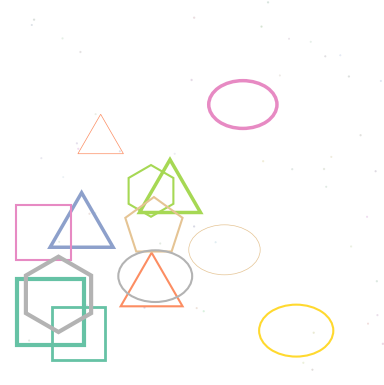[{"shape": "square", "thickness": 3, "radius": 0.43, "center": [0.131, 0.19]}, {"shape": "square", "thickness": 2, "radius": 0.35, "center": [0.205, 0.135]}, {"shape": "triangle", "thickness": 0.5, "radius": 0.34, "center": [0.261, 0.635]}, {"shape": "triangle", "thickness": 1.5, "radius": 0.46, "center": [0.394, 0.251]}, {"shape": "triangle", "thickness": 2.5, "radius": 0.47, "center": [0.212, 0.405]}, {"shape": "square", "thickness": 1.5, "radius": 0.36, "center": [0.113, 0.396]}, {"shape": "oval", "thickness": 2.5, "radius": 0.44, "center": [0.631, 0.728]}, {"shape": "triangle", "thickness": 2.5, "radius": 0.46, "center": [0.442, 0.494]}, {"shape": "hexagon", "thickness": 1.5, "radius": 0.34, "center": [0.392, 0.504]}, {"shape": "oval", "thickness": 1.5, "radius": 0.48, "center": [0.769, 0.141]}, {"shape": "pentagon", "thickness": 1.5, "radius": 0.39, "center": [0.4, 0.41]}, {"shape": "oval", "thickness": 0.5, "radius": 0.46, "center": [0.583, 0.351]}, {"shape": "oval", "thickness": 1.5, "radius": 0.48, "center": [0.403, 0.283]}, {"shape": "hexagon", "thickness": 3, "radius": 0.49, "center": [0.152, 0.235]}]